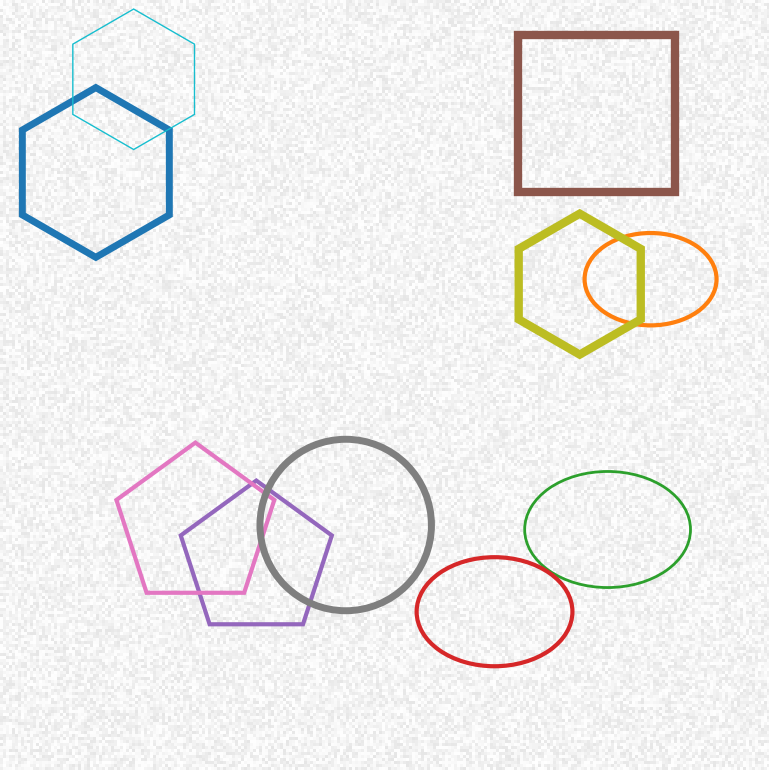[{"shape": "hexagon", "thickness": 2.5, "radius": 0.55, "center": [0.124, 0.776]}, {"shape": "oval", "thickness": 1.5, "radius": 0.43, "center": [0.845, 0.637]}, {"shape": "oval", "thickness": 1, "radius": 0.54, "center": [0.789, 0.312]}, {"shape": "oval", "thickness": 1.5, "radius": 0.51, "center": [0.642, 0.206]}, {"shape": "pentagon", "thickness": 1.5, "radius": 0.52, "center": [0.333, 0.273]}, {"shape": "square", "thickness": 3, "radius": 0.51, "center": [0.774, 0.852]}, {"shape": "pentagon", "thickness": 1.5, "radius": 0.54, "center": [0.254, 0.317]}, {"shape": "circle", "thickness": 2.5, "radius": 0.56, "center": [0.449, 0.318]}, {"shape": "hexagon", "thickness": 3, "radius": 0.46, "center": [0.753, 0.631]}, {"shape": "hexagon", "thickness": 0.5, "radius": 0.46, "center": [0.174, 0.897]}]